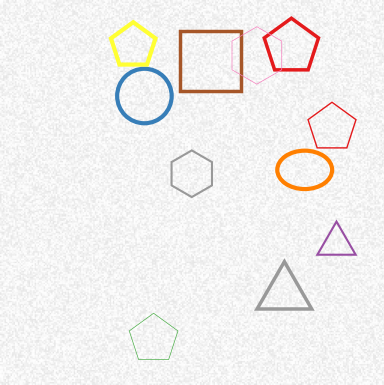[{"shape": "pentagon", "thickness": 2.5, "radius": 0.37, "center": [0.757, 0.879]}, {"shape": "pentagon", "thickness": 1, "radius": 0.33, "center": [0.862, 0.669]}, {"shape": "circle", "thickness": 3, "radius": 0.35, "center": [0.375, 0.751]}, {"shape": "pentagon", "thickness": 0.5, "radius": 0.33, "center": [0.399, 0.12]}, {"shape": "triangle", "thickness": 1.5, "radius": 0.29, "center": [0.874, 0.367]}, {"shape": "oval", "thickness": 3, "radius": 0.36, "center": [0.791, 0.559]}, {"shape": "pentagon", "thickness": 3, "radius": 0.3, "center": [0.346, 0.882]}, {"shape": "square", "thickness": 2.5, "radius": 0.39, "center": [0.546, 0.841]}, {"shape": "hexagon", "thickness": 0.5, "radius": 0.37, "center": [0.667, 0.856]}, {"shape": "hexagon", "thickness": 1.5, "radius": 0.3, "center": [0.498, 0.549]}, {"shape": "triangle", "thickness": 2.5, "radius": 0.41, "center": [0.739, 0.238]}]